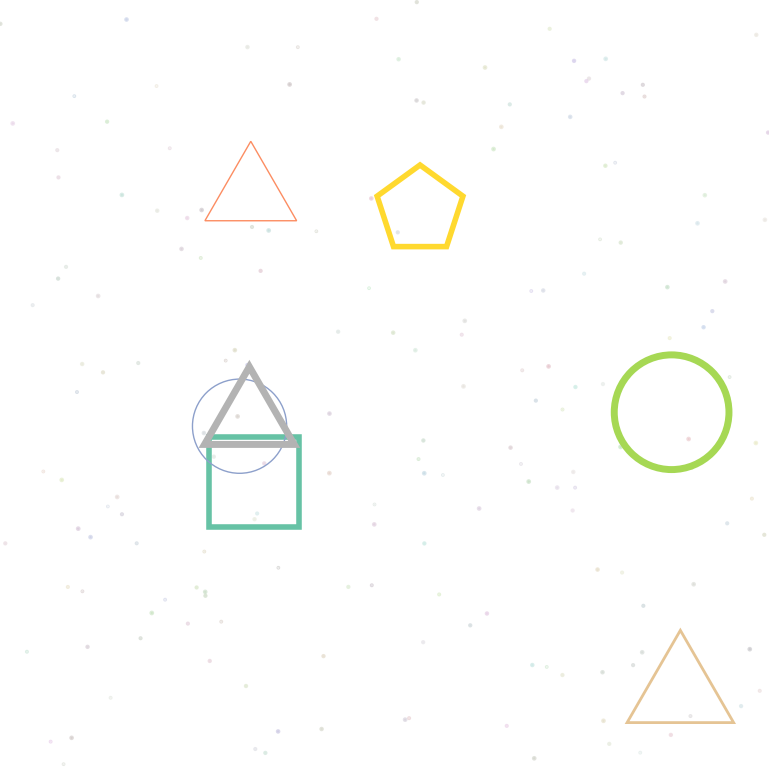[{"shape": "square", "thickness": 2, "radius": 0.29, "center": [0.33, 0.374]}, {"shape": "triangle", "thickness": 0.5, "radius": 0.34, "center": [0.326, 0.748]}, {"shape": "circle", "thickness": 0.5, "radius": 0.31, "center": [0.311, 0.446]}, {"shape": "circle", "thickness": 2.5, "radius": 0.37, "center": [0.872, 0.465]}, {"shape": "pentagon", "thickness": 2, "radius": 0.29, "center": [0.545, 0.727]}, {"shape": "triangle", "thickness": 1, "radius": 0.4, "center": [0.884, 0.102]}, {"shape": "triangle", "thickness": 2.5, "radius": 0.34, "center": [0.324, 0.456]}]